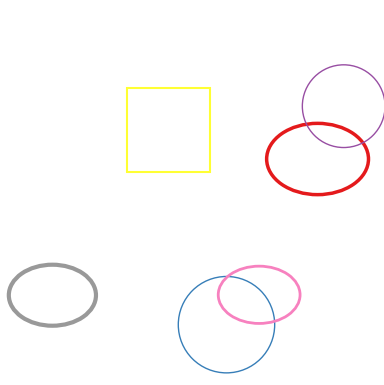[{"shape": "oval", "thickness": 2.5, "radius": 0.66, "center": [0.825, 0.587]}, {"shape": "circle", "thickness": 1, "radius": 0.63, "center": [0.588, 0.157]}, {"shape": "circle", "thickness": 1, "radius": 0.54, "center": [0.893, 0.724]}, {"shape": "square", "thickness": 1.5, "radius": 0.54, "center": [0.438, 0.663]}, {"shape": "oval", "thickness": 2, "radius": 0.53, "center": [0.673, 0.234]}, {"shape": "oval", "thickness": 3, "radius": 0.57, "center": [0.136, 0.233]}]